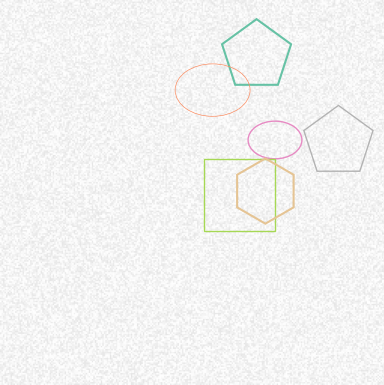[{"shape": "pentagon", "thickness": 1.5, "radius": 0.47, "center": [0.666, 0.856]}, {"shape": "oval", "thickness": 0.5, "radius": 0.49, "center": [0.552, 0.766]}, {"shape": "oval", "thickness": 1, "radius": 0.35, "center": [0.714, 0.636]}, {"shape": "square", "thickness": 1, "radius": 0.46, "center": [0.622, 0.493]}, {"shape": "hexagon", "thickness": 1.5, "radius": 0.42, "center": [0.689, 0.504]}, {"shape": "pentagon", "thickness": 1, "radius": 0.47, "center": [0.879, 0.632]}]